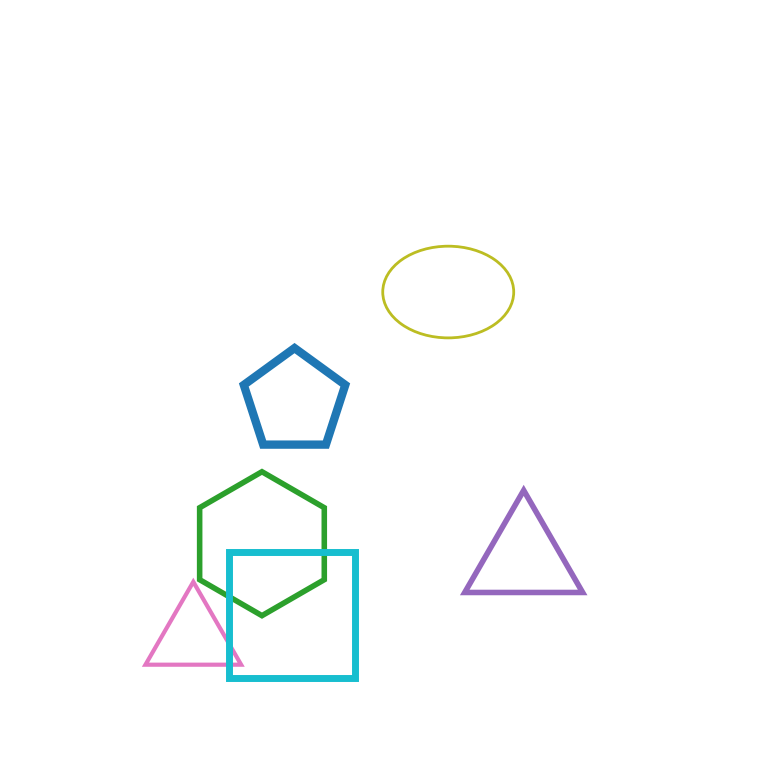[{"shape": "pentagon", "thickness": 3, "radius": 0.35, "center": [0.383, 0.479]}, {"shape": "hexagon", "thickness": 2, "radius": 0.47, "center": [0.34, 0.294]}, {"shape": "triangle", "thickness": 2, "radius": 0.44, "center": [0.68, 0.275]}, {"shape": "triangle", "thickness": 1.5, "radius": 0.36, "center": [0.251, 0.173]}, {"shape": "oval", "thickness": 1, "radius": 0.43, "center": [0.582, 0.621]}, {"shape": "square", "thickness": 2.5, "radius": 0.41, "center": [0.379, 0.201]}]